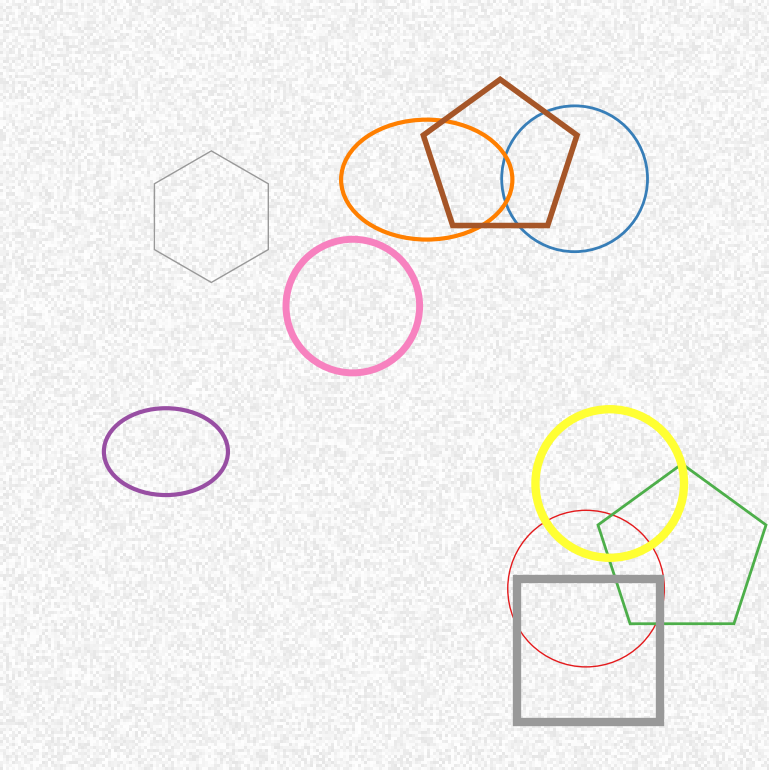[{"shape": "circle", "thickness": 0.5, "radius": 0.51, "center": [0.761, 0.236]}, {"shape": "circle", "thickness": 1, "radius": 0.47, "center": [0.746, 0.768]}, {"shape": "pentagon", "thickness": 1, "radius": 0.57, "center": [0.886, 0.283]}, {"shape": "oval", "thickness": 1.5, "radius": 0.4, "center": [0.215, 0.413]}, {"shape": "oval", "thickness": 1.5, "radius": 0.56, "center": [0.554, 0.767]}, {"shape": "circle", "thickness": 3, "radius": 0.48, "center": [0.792, 0.372]}, {"shape": "pentagon", "thickness": 2, "radius": 0.52, "center": [0.65, 0.792]}, {"shape": "circle", "thickness": 2.5, "radius": 0.43, "center": [0.458, 0.603]}, {"shape": "hexagon", "thickness": 0.5, "radius": 0.43, "center": [0.274, 0.719]}, {"shape": "square", "thickness": 3, "radius": 0.46, "center": [0.764, 0.155]}]